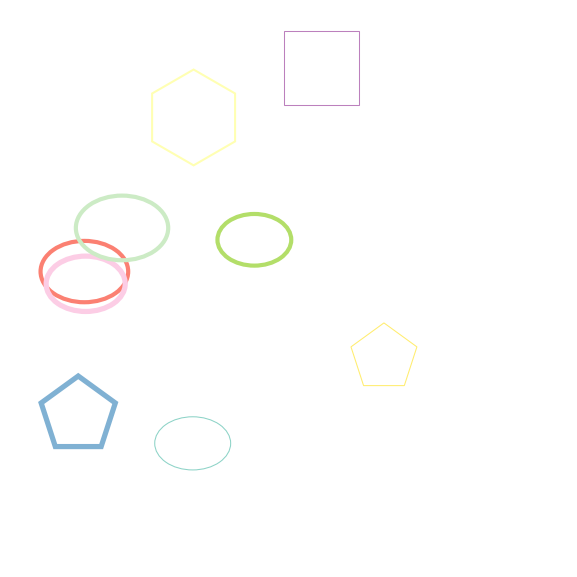[{"shape": "oval", "thickness": 0.5, "radius": 0.33, "center": [0.334, 0.231]}, {"shape": "hexagon", "thickness": 1, "radius": 0.41, "center": [0.335, 0.796]}, {"shape": "oval", "thickness": 2, "radius": 0.38, "center": [0.146, 0.529]}, {"shape": "pentagon", "thickness": 2.5, "radius": 0.34, "center": [0.135, 0.28]}, {"shape": "oval", "thickness": 2, "radius": 0.32, "center": [0.44, 0.584]}, {"shape": "oval", "thickness": 2.5, "radius": 0.34, "center": [0.148, 0.508]}, {"shape": "square", "thickness": 0.5, "radius": 0.32, "center": [0.557, 0.881]}, {"shape": "oval", "thickness": 2, "radius": 0.4, "center": [0.211, 0.604]}, {"shape": "pentagon", "thickness": 0.5, "radius": 0.3, "center": [0.665, 0.38]}]